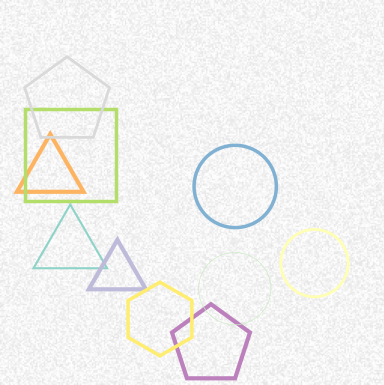[{"shape": "triangle", "thickness": 1.5, "radius": 0.55, "center": [0.183, 0.358]}, {"shape": "circle", "thickness": 2, "radius": 0.44, "center": [0.817, 0.317]}, {"shape": "triangle", "thickness": 3, "radius": 0.43, "center": [0.305, 0.291]}, {"shape": "circle", "thickness": 2.5, "radius": 0.53, "center": [0.611, 0.516]}, {"shape": "triangle", "thickness": 3, "radius": 0.5, "center": [0.131, 0.552]}, {"shape": "square", "thickness": 2.5, "radius": 0.59, "center": [0.184, 0.597]}, {"shape": "pentagon", "thickness": 2, "radius": 0.58, "center": [0.174, 0.737]}, {"shape": "pentagon", "thickness": 3, "radius": 0.53, "center": [0.548, 0.103]}, {"shape": "circle", "thickness": 0.5, "radius": 0.47, "center": [0.61, 0.25]}, {"shape": "hexagon", "thickness": 2.5, "radius": 0.48, "center": [0.415, 0.171]}]